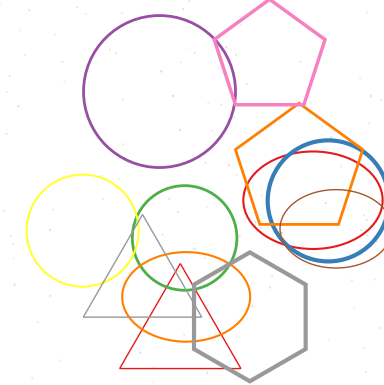[{"shape": "triangle", "thickness": 1, "radius": 0.91, "center": [0.468, 0.134]}, {"shape": "oval", "thickness": 1.5, "radius": 0.9, "center": [0.813, 0.48]}, {"shape": "circle", "thickness": 3, "radius": 0.79, "center": [0.853, 0.478]}, {"shape": "circle", "thickness": 2, "radius": 0.68, "center": [0.48, 0.382]}, {"shape": "circle", "thickness": 2, "radius": 0.99, "center": [0.414, 0.762]}, {"shape": "oval", "thickness": 1.5, "radius": 0.83, "center": [0.484, 0.229]}, {"shape": "pentagon", "thickness": 2, "radius": 0.87, "center": [0.777, 0.558]}, {"shape": "circle", "thickness": 1.5, "radius": 0.73, "center": [0.215, 0.401]}, {"shape": "oval", "thickness": 1, "radius": 0.73, "center": [0.873, 0.406]}, {"shape": "pentagon", "thickness": 2.5, "radius": 0.76, "center": [0.7, 0.85]}, {"shape": "triangle", "thickness": 1, "radius": 0.89, "center": [0.37, 0.265]}, {"shape": "hexagon", "thickness": 3, "radius": 0.84, "center": [0.649, 0.177]}]